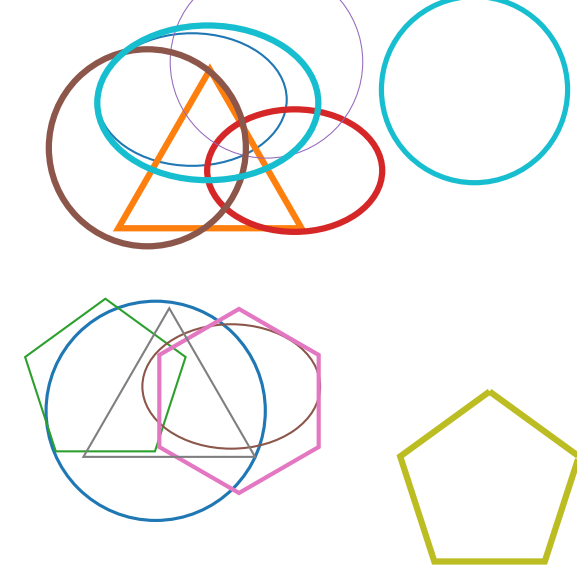[{"shape": "circle", "thickness": 1.5, "radius": 0.95, "center": [0.27, 0.288]}, {"shape": "oval", "thickness": 1, "radius": 0.82, "center": [0.333, 0.827]}, {"shape": "triangle", "thickness": 3, "radius": 0.92, "center": [0.364, 0.695]}, {"shape": "pentagon", "thickness": 1, "radius": 0.73, "center": [0.182, 0.336]}, {"shape": "oval", "thickness": 3, "radius": 0.76, "center": [0.51, 0.704]}, {"shape": "circle", "thickness": 0.5, "radius": 0.83, "center": [0.461, 0.892]}, {"shape": "circle", "thickness": 3, "radius": 0.85, "center": [0.255, 0.743]}, {"shape": "oval", "thickness": 1, "radius": 0.77, "center": [0.4, 0.33]}, {"shape": "hexagon", "thickness": 2, "radius": 0.8, "center": [0.414, 0.305]}, {"shape": "triangle", "thickness": 1, "radius": 0.86, "center": [0.293, 0.294]}, {"shape": "pentagon", "thickness": 3, "radius": 0.81, "center": [0.848, 0.159]}, {"shape": "oval", "thickness": 3, "radius": 0.96, "center": [0.36, 0.821]}, {"shape": "circle", "thickness": 2.5, "radius": 0.81, "center": [0.822, 0.844]}]